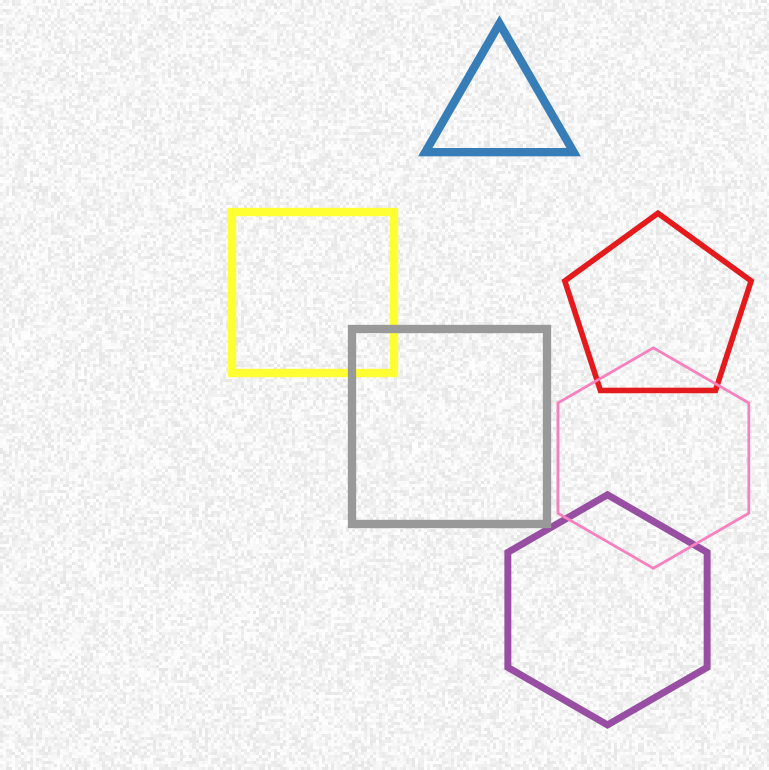[{"shape": "pentagon", "thickness": 2, "radius": 0.64, "center": [0.855, 0.596]}, {"shape": "triangle", "thickness": 3, "radius": 0.56, "center": [0.649, 0.858]}, {"shape": "hexagon", "thickness": 2.5, "radius": 0.75, "center": [0.789, 0.208]}, {"shape": "square", "thickness": 3, "radius": 0.52, "center": [0.407, 0.62]}, {"shape": "hexagon", "thickness": 1, "radius": 0.72, "center": [0.849, 0.405]}, {"shape": "square", "thickness": 3, "radius": 0.63, "center": [0.584, 0.446]}]